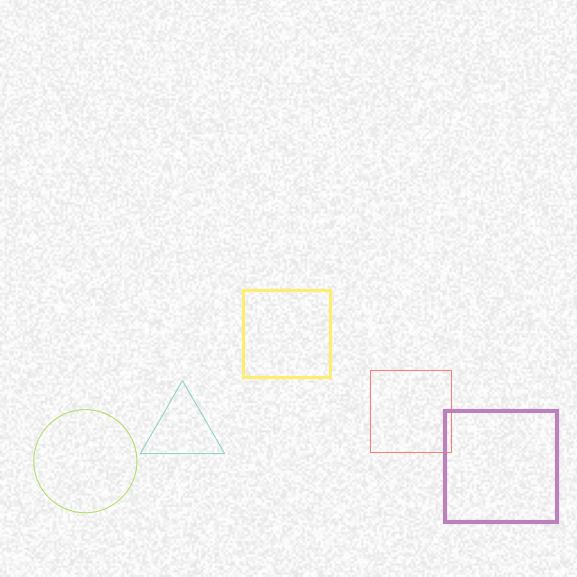[{"shape": "triangle", "thickness": 0.5, "radius": 0.42, "center": [0.316, 0.256]}, {"shape": "square", "thickness": 0.5, "radius": 0.35, "center": [0.711, 0.287]}, {"shape": "circle", "thickness": 0.5, "radius": 0.45, "center": [0.148, 0.201]}, {"shape": "square", "thickness": 2, "radius": 0.48, "center": [0.868, 0.191]}, {"shape": "square", "thickness": 1.5, "radius": 0.38, "center": [0.496, 0.422]}]